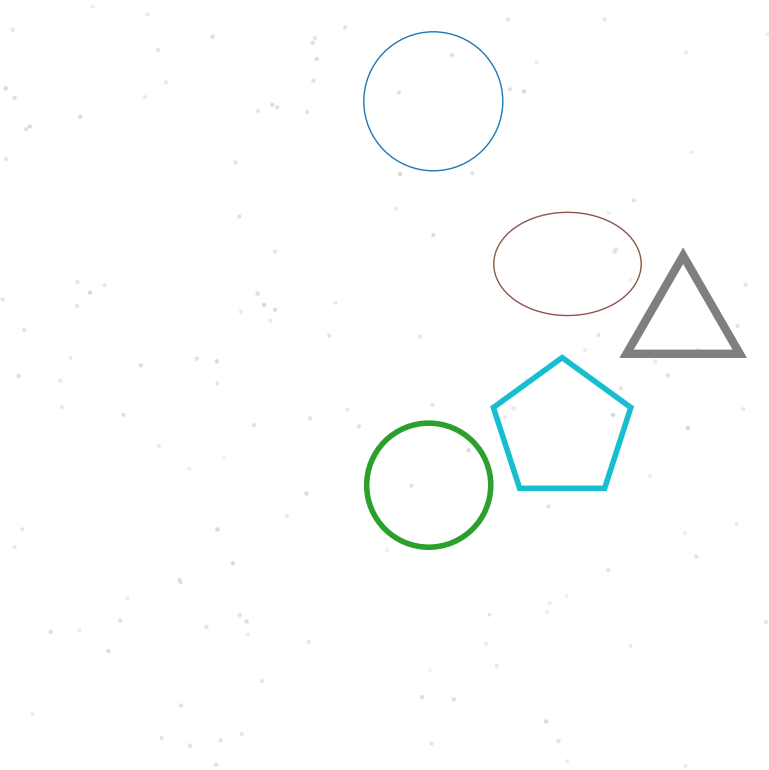[{"shape": "circle", "thickness": 0.5, "radius": 0.45, "center": [0.563, 0.868]}, {"shape": "circle", "thickness": 2, "radius": 0.4, "center": [0.557, 0.37]}, {"shape": "oval", "thickness": 0.5, "radius": 0.48, "center": [0.737, 0.657]}, {"shape": "triangle", "thickness": 3, "radius": 0.42, "center": [0.887, 0.583]}, {"shape": "pentagon", "thickness": 2, "radius": 0.47, "center": [0.73, 0.442]}]